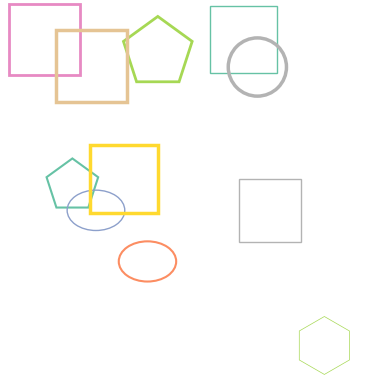[{"shape": "square", "thickness": 1, "radius": 0.43, "center": [0.632, 0.897]}, {"shape": "pentagon", "thickness": 1.5, "radius": 0.35, "center": [0.188, 0.518]}, {"shape": "oval", "thickness": 1.5, "radius": 0.37, "center": [0.383, 0.321]}, {"shape": "oval", "thickness": 1, "radius": 0.37, "center": [0.249, 0.454]}, {"shape": "square", "thickness": 2, "radius": 0.46, "center": [0.115, 0.898]}, {"shape": "hexagon", "thickness": 0.5, "radius": 0.38, "center": [0.843, 0.103]}, {"shape": "pentagon", "thickness": 2, "radius": 0.47, "center": [0.41, 0.863]}, {"shape": "square", "thickness": 2.5, "radius": 0.44, "center": [0.322, 0.535]}, {"shape": "square", "thickness": 2.5, "radius": 0.46, "center": [0.237, 0.828]}, {"shape": "square", "thickness": 1, "radius": 0.41, "center": [0.701, 0.454]}, {"shape": "circle", "thickness": 2.5, "radius": 0.38, "center": [0.668, 0.826]}]